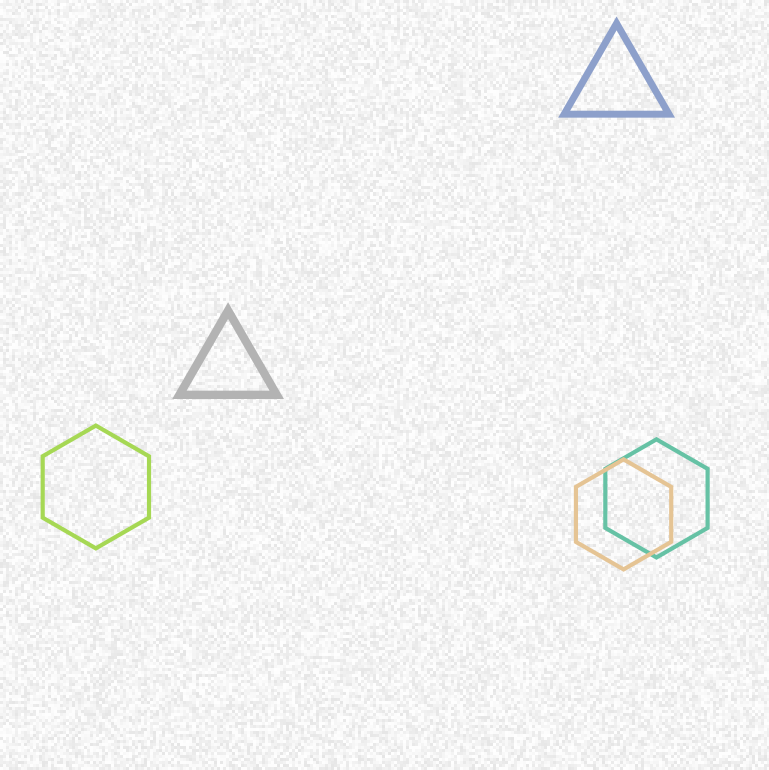[{"shape": "hexagon", "thickness": 1.5, "radius": 0.38, "center": [0.853, 0.353]}, {"shape": "triangle", "thickness": 2.5, "radius": 0.39, "center": [0.801, 0.891]}, {"shape": "hexagon", "thickness": 1.5, "radius": 0.4, "center": [0.124, 0.368]}, {"shape": "hexagon", "thickness": 1.5, "radius": 0.36, "center": [0.81, 0.332]}, {"shape": "triangle", "thickness": 3, "radius": 0.36, "center": [0.296, 0.524]}]